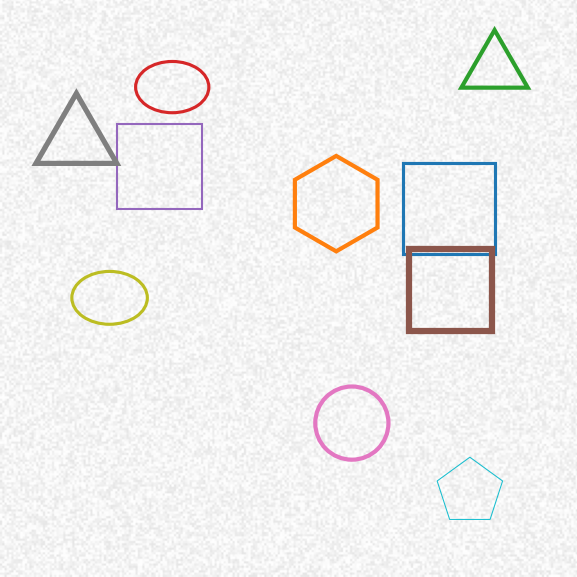[{"shape": "square", "thickness": 1.5, "radius": 0.4, "center": [0.778, 0.638]}, {"shape": "hexagon", "thickness": 2, "radius": 0.41, "center": [0.582, 0.647]}, {"shape": "triangle", "thickness": 2, "radius": 0.33, "center": [0.856, 0.881]}, {"shape": "oval", "thickness": 1.5, "radius": 0.32, "center": [0.298, 0.848]}, {"shape": "square", "thickness": 1, "radius": 0.37, "center": [0.276, 0.71]}, {"shape": "square", "thickness": 3, "radius": 0.36, "center": [0.78, 0.497]}, {"shape": "circle", "thickness": 2, "radius": 0.32, "center": [0.609, 0.267]}, {"shape": "triangle", "thickness": 2.5, "radius": 0.4, "center": [0.132, 0.757]}, {"shape": "oval", "thickness": 1.5, "radius": 0.33, "center": [0.19, 0.483]}, {"shape": "pentagon", "thickness": 0.5, "radius": 0.3, "center": [0.814, 0.148]}]